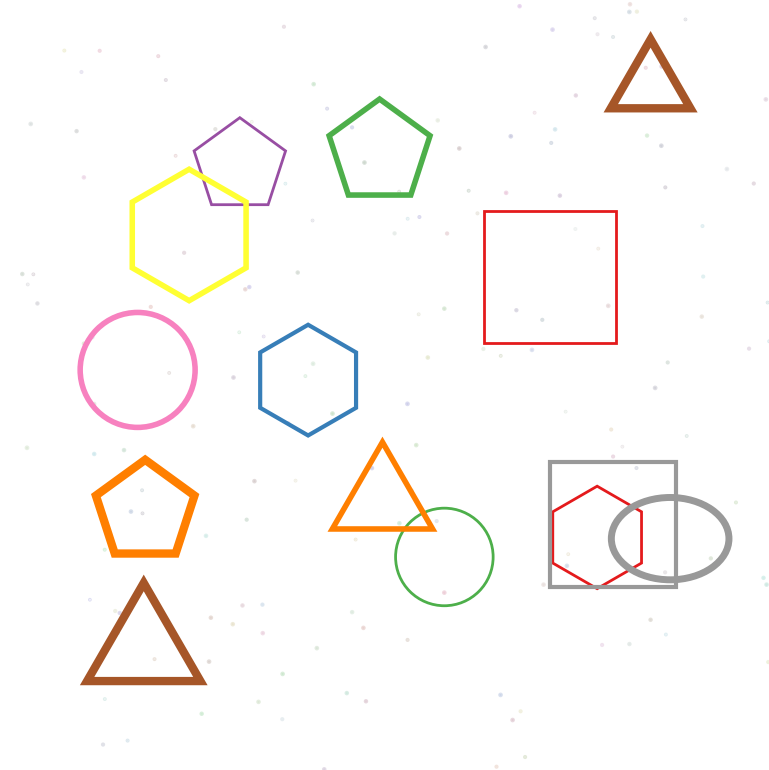[{"shape": "square", "thickness": 1, "radius": 0.43, "center": [0.714, 0.641]}, {"shape": "hexagon", "thickness": 1, "radius": 0.33, "center": [0.776, 0.302]}, {"shape": "hexagon", "thickness": 1.5, "radius": 0.36, "center": [0.4, 0.506]}, {"shape": "circle", "thickness": 1, "radius": 0.32, "center": [0.577, 0.277]}, {"shape": "pentagon", "thickness": 2, "radius": 0.34, "center": [0.493, 0.802]}, {"shape": "pentagon", "thickness": 1, "radius": 0.31, "center": [0.311, 0.785]}, {"shape": "triangle", "thickness": 2, "radius": 0.38, "center": [0.497, 0.351]}, {"shape": "pentagon", "thickness": 3, "radius": 0.34, "center": [0.189, 0.336]}, {"shape": "hexagon", "thickness": 2, "radius": 0.43, "center": [0.246, 0.695]}, {"shape": "triangle", "thickness": 3, "radius": 0.3, "center": [0.845, 0.889]}, {"shape": "triangle", "thickness": 3, "radius": 0.42, "center": [0.187, 0.158]}, {"shape": "circle", "thickness": 2, "radius": 0.37, "center": [0.179, 0.52]}, {"shape": "square", "thickness": 1.5, "radius": 0.41, "center": [0.796, 0.319]}, {"shape": "oval", "thickness": 2.5, "radius": 0.38, "center": [0.87, 0.3]}]